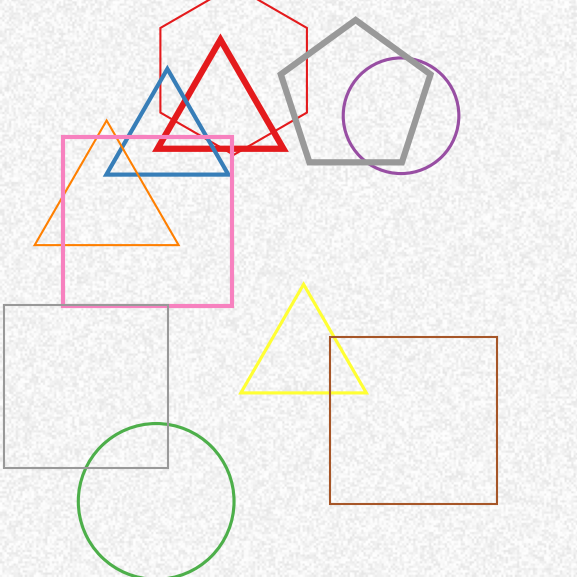[{"shape": "triangle", "thickness": 3, "radius": 0.63, "center": [0.382, 0.805]}, {"shape": "hexagon", "thickness": 1, "radius": 0.73, "center": [0.405, 0.877]}, {"shape": "triangle", "thickness": 2, "radius": 0.61, "center": [0.29, 0.758]}, {"shape": "circle", "thickness": 1.5, "radius": 0.67, "center": [0.27, 0.131]}, {"shape": "circle", "thickness": 1.5, "radius": 0.5, "center": [0.694, 0.799]}, {"shape": "triangle", "thickness": 1, "radius": 0.72, "center": [0.185, 0.647]}, {"shape": "triangle", "thickness": 1.5, "radius": 0.63, "center": [0.526, 0.381]}, {"shape": "square", "thickness": 1, "radius": 0.73, "center": [0.716, 0.271]}, {"shape": "square", "thickness": 2, "radius": 0.74, "center": [0.255, 0.616]}, {"shape": "pentagon", "thickness": 3, "radius": 0.68, "center": [0.616, 0.828]}, {"shape": "square", "thickness": 1, "radius": 0.71, "center": [0.149, 0.33]}]